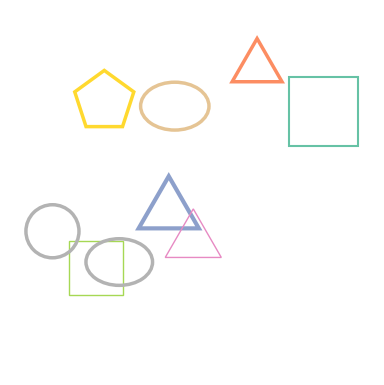[{"shape": "square", "thickness": 1.5, "radius": 0.44, "center": [0.84, 0.711]}, {"shape": "triangle", "thickness": 2.5, "radius": 0.37, "center": [0.668, 0.825]}, {"shape": "triangle", "thickness": 3, "radius": 0.45, "center": [0.438, 0.452]}, {"shape": "triangle", "thickness": 1, "radius": 0.42, "center": [0.502, 0.373]}, {"shape": "square", "thickness": 1, "radius": 0.35, "center": [0.249, 0.305]}, {"shape": "pentagon", "thickness": 2.5, "radius": 0.4, "center": [0.271, 0.736]}, {"shape": "oval", "thickness": 2.5, "radius": 0.44, "center": [0.454, 0.724]}, {"shape": "circle", "thickness": 2.5, "radius": 0.34, "center": [0.136, 0.399]}, {"shape": "oval", "thickness": 2.5, "radius": 0.43, "center": [0.31, 0.319]}]